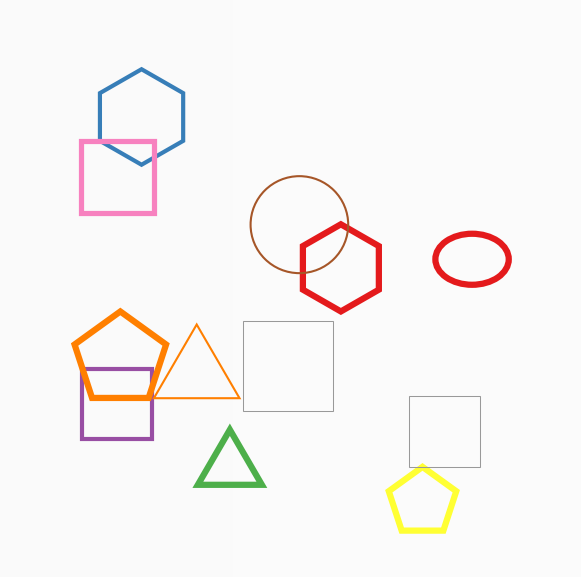[{"shape": "hexagon", "thickness": 3, "radius": 0.38, "center": [0.586, 0.535]}, {"shape": "oval", "thickness": 3, "radius": 0.32, "center": [0.812, 0.55]}, {"shape": "hexagon", "thickness": 2, "radius": 0.41, "center": [0.244, 0.797]}, {"shape": "triangle", "thickness": 3, "radius": 0.32, "center": [0.395, 0.191]}, {"shape": "square", "thickness": 2, "radius": 0.3, "center": [0.201, 0.299]}, {"shape": "triangle", "thickness": 1, "radius": 0.43, "center": [0.338, 0.352]}, {"shape": "pentagon", "thickness": 3, "radius": 0.41, "center": [0.207, 0.377]}, {"shape": "pentagon", "thickness": 3, "radius": 0.31, "center": [0.727, 0.13]}, {"shape": "circle", "thickness": 1, "radius": 0.42, "center": [0.515, 0.61]}, {"shape": "square", "thickness": 2.5, "radius": 0.31, "center": [0.202, 0.693]}, {"shape": "square", "thickness": 0.5, "radius": 0.31, "center": [0.764, 0.252]}, {"shape": "square", "thickness": 0.5, "radius": 0.39, "center": [0.496, 0.365]}]